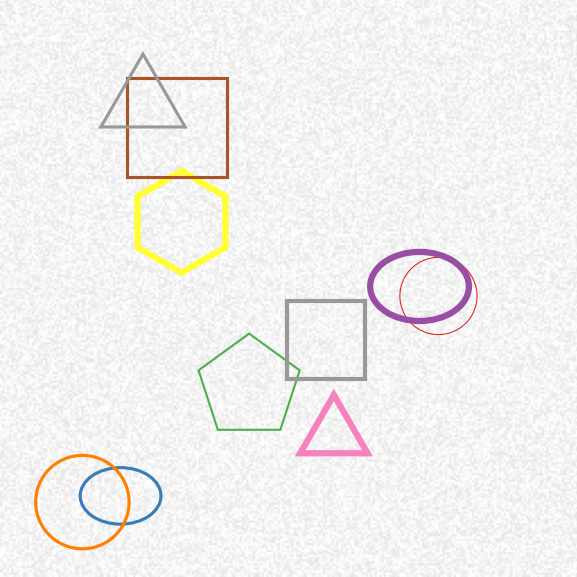[{"shape": "circle", "thickness": 0.5, "radius": 0.33, "center": [0.759, 0.487]}, {"shape": "oval", "thickness": 1.5, "radius": 0.35, "center": [0.209, 0.14]}, {"shape": "pentagon", "thickness": 1, "radius": 0.46, "center": [0.431, 0.329]}, {"shape": "oval", "thickness": 3, "radius": 0.43, "center": [0.726, 0.503]}, {"shape": "circle", "thickness": 1.5, "radius": 0.4, "center": [0.143, 0.13]}, {"shape": "hexagon", "thickness": 3, "radius": 0.44, "center": [0.314, 0.615]}, {"shape": "square", "thickness": 1.5, "radius": 0.43, "center": [0.307, 0.778]}, {"shape": "triangle", "thickness": 3, "radius": 0.34, "center": [0.578, 0.248]}, {"shape": "square", "thickness": 2, "radius": 0.34, "center": [0.564, 0.411]}, {"shape": "triangle", "thickness": 1.5, "radius": 0.42, "center": [0.248, 0.821]}]